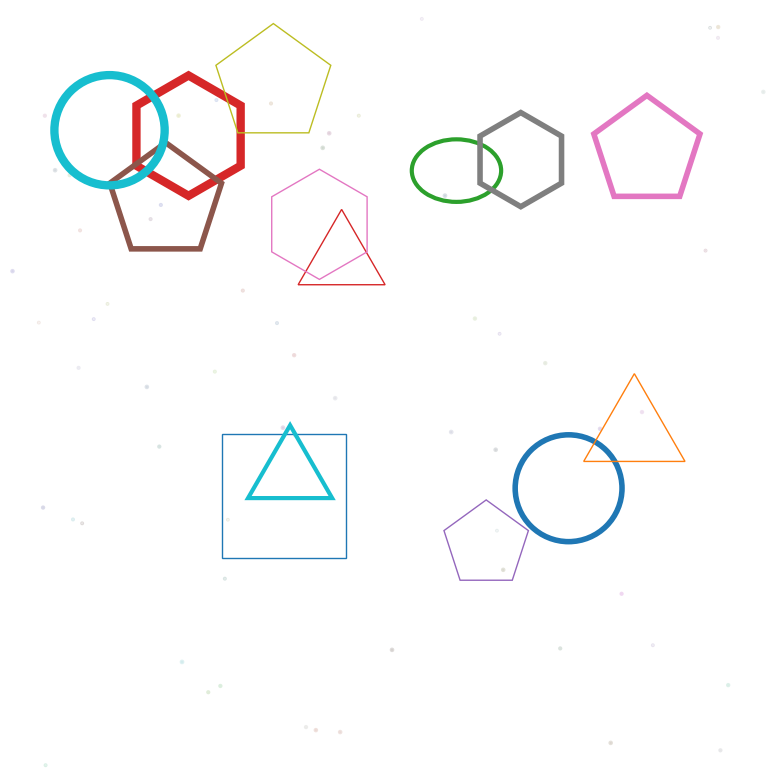[{"shape": "square", "thickness": 0.5, "radius": 0.4, "center": [0.369, 0.356]}, {"shape": "circle", "thickness": 2, "radius": 0.35, "center": [0.738, 0.366]}, {"shape": "triangle", "thickness": 0.5, "radius": 0.38, "center": [0.824, 0.439]}, {"shape": "oval", "thickness": 1.5, "radius": 0.29, "center": [0.593, 0.778]}, {"shape": "hexagon", "thickness": 3, "radius": 0.39, "center": [0.245, 0.824]}, {"shape": "triangle", "thickness": 0.5, "radius": 0.33, "center": [0.444, 0.663]}, {"shape": "pentagon", "thickness": 0.5, "radius": 0.29, "center": [0.631, 0.293]}, {"shape": "pentagon", "thickness": 2, "radius": 0.38, "center": [0.215, 0.738]}, {"shape": "hexagon", "thickness": 0.5, "radius": 0.36, "center": [0.415, 0.709]}, {"shape": "pentagon", "thickness": 2, "radius": 0.36, "center": [0.84, 0.804]}, {"shape": "hexagon", "thickness": 2, "radius": 0.31, "center": [0.676, 0.793]}, {"shape": "pentagon", "thickness": 0.5, "radius": 0.39, "center": [0.355, 0.891]}, {"shape": "triangle", "thickness": 1.5, "radius": 0.32, "center": [0.377, 0.385]}, {"shape": "circle", "thickness": 3, "radius": 0.36, "center": [0.142, 0.831]}]